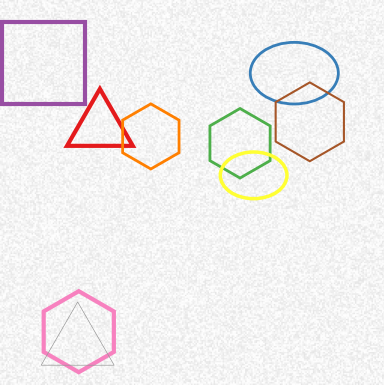[{"shape": "triangle", "thickness": 3, "radius": 0.49, "center": [0.26, 0.671]}, {"shape": "oval", "thickness": 2, "radius": 0.57, "center": [0.764, 0.81]}, {"shape": "hexagon", "thickness": 2, "radius": 0.45, "center": [0.623, 0.628]}, {"shape": "square", "thickness": 3, "radius": 0.54, "center": [0.113, 0.837]}, {"shape": "hexagon", "thickness": 2, "radius": 0.42, "center": [0.392, 0.646]}, {"shape": "oval", "thickness": 2.5, "radius": 0.43, "center": [0.659, 0.545]}, {"shape": "hexagon", "thickness": 1.5, "radius": 0.51, "center": [0.805, 0.684]}, {"shape": "hexagon", "thickness": 3, "radius": 0.53, "center": [0.205, 0.139]}, {"shape": "triangle", "thickness": 0.5, "radius": 0.55, "center": [0.202, 0.106]}]